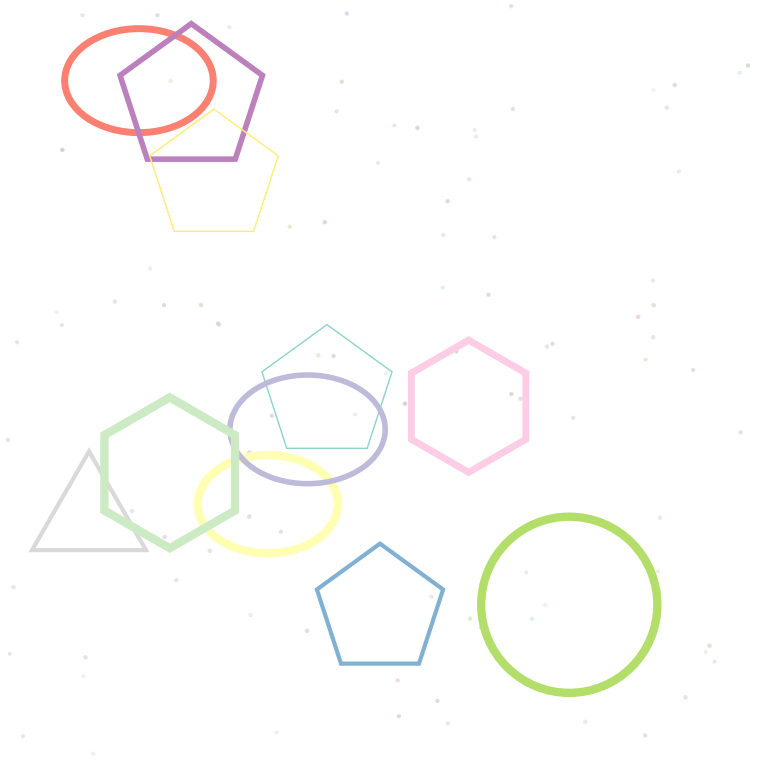[{"shape": "pentagon", "thickness": 0.5, "radius": 0.44, "center": [0.425, 0.49]}, {"shape": "oval", "thickness": 3, "radius": 0.46, "center": [0.348, 0.345]}, {"shape": "oval", "thickness": 2, "radius": 0.5, "center": [0.399, 0.442]}, {"shape": "oval", "thickness": 2.5, "radius": 0.48, "center": [0.18, 0.895]}, {"shape": "pentagon", "thickness": 1.5, "radius": 0.43, "center": [0.493, 0.208]}, {"shape": "circle", "thickness": 3, "radius": 0.57, "center": [0.739, 0.215]}, {"shape": "hexagon", "thickness": 2.5, "radius": 0.43, "center": [0.609, 0.472]}, {"shape": "triangle", "thickness": 1.5, "radius": 0.43, "center": [0.116, 0.328]}, {"shape": "pentagon", "thickness": 2, "radius": 0.49, "center": [0.248, 0.872]}, {"shape": "hexagon", "thickness": 3, "radius": 0.49, "center": [0.22, 0.386]}, {"shape": "pentagon", "thickness": 0.5, "radius": 0.44, "center": [0.278, 0.77]}]